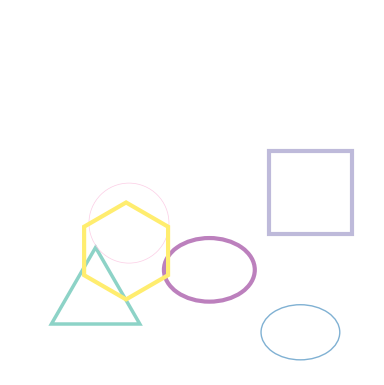[{"shape": "triangle", "thickness": 2.5, "radius": 0.66, "center": [0.248, 0.225]}, {"shape": "square", "thickness": 3, "radius": 0.54, "center": [0.806, 0.501]}, {"shape": "oval", "thickness": 1, "radius": 0.51, "center": [0.78, 0.137]}, {"shape": "circle", "thickness": 0.5, "radius": 0.52, "center": [0.335, 0.421]}, {"shape": "oval", "thickness": 3, "radius": 0.59, "center": [0.544, 0.299]}, {"shape": "hexagon", "thickness": 3, "radius": 0.63, "center": [0.328, 0.348]}]